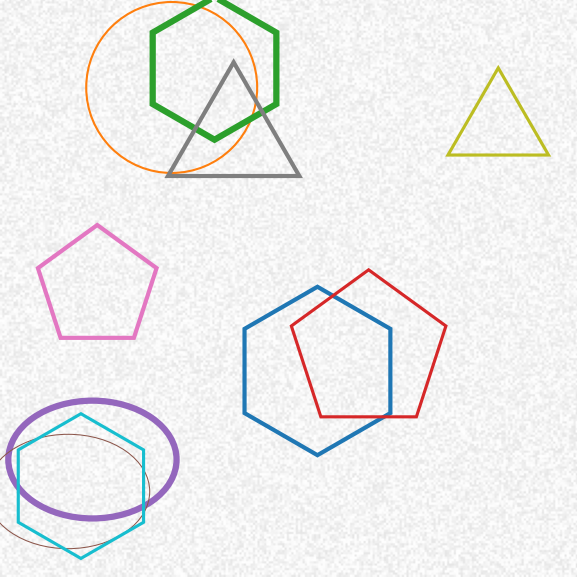[{"shape": "hexagon", "thickness": 2, "radius": 0.73, "center": [0.55, 0.357]}, {"shape": "circle", "thickness": 1, "radius": 0.74, "center": [0.297, 0.848]}, {"shape": "hexagon", "thickness": 3, "radius": 0.62, "center": [0.371, 0.881]}, {"shape": "pentagon", "thickness": 1.5, "radius": 0.7, "center": [0.638, 0.391]}, {"shape": "oval", "thickness": 3, "radius": 0.73, "center": [0.16, 0.203]}, {"shape": "oval", "thickness": 0.5, "radius": 0.71, "center": [0.118, 0.148]}, {"shape": "pentagon", "thickness": 2, "radius": 0.54, "center": [0.168, 0.501]}, {"shape": "triangle", "thickness": 2, "radius": 0.66, "center": [0.405, 0.76]}, {"shape": "triangle", "thickness": 1.5, "radius": 0.5, "center": [0.863, 0.781]}, {"shape": "hexagon", "thickness": 1.5, "radius": 0.63, "center": [0.14, 0.157]}]